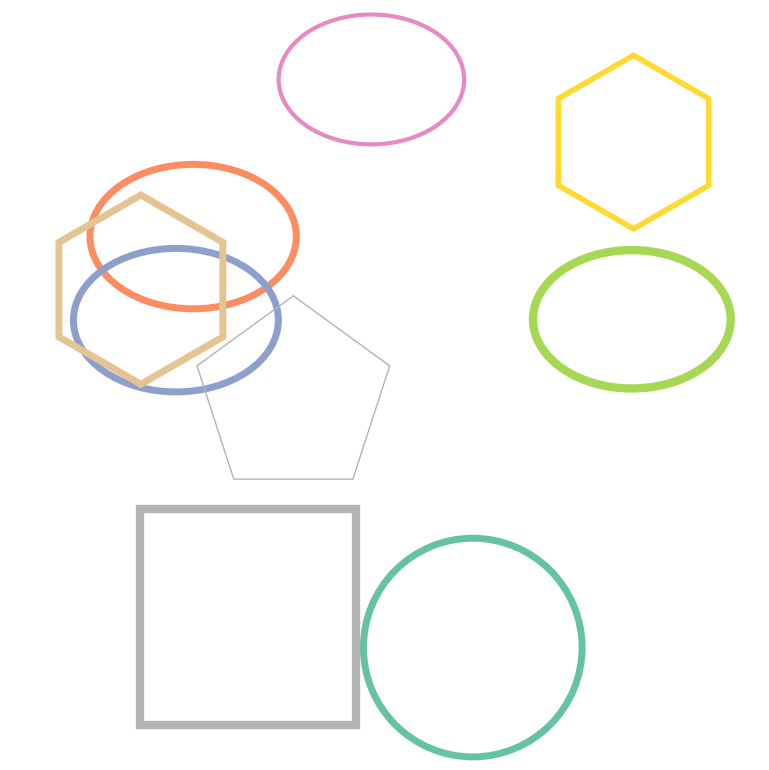[{"shape": "circle", "thickness": 2.5, "radius": 0.71, "center": [0.614, 0.159]}, {"shape": "oval", "thickness": 2.5, "radius": 0.67, "center": [0.251, 0.693]}, {"shape": "oval", "thickness": 2.5, "radius": 0.67, "center": [0.228, 0.584]}, {"shape": "oval", "thickness": 1.5, "radius": 0.6, "center": [0.482, 0.897]}, {"shape": "oval", "thickness": 3, "radius": 0.64, "center": [0.821, 0.585]}, {"shape": "hexagon", "thickness": 2, "radius": 0.56, "center": [0.823, 0.816]}, {"shape": "hexagon", "thickness": 2.5, "radius": 0.61, "center": [0.183, 0.624]}, {"shape": "square", "thickness": 3, "radius": 0.7, "center": [0.322, 0.199]}, {"shape": "pentagon", "thickness": 0.5, "radius": 0.66, "center": [0.381, 0.484]}]